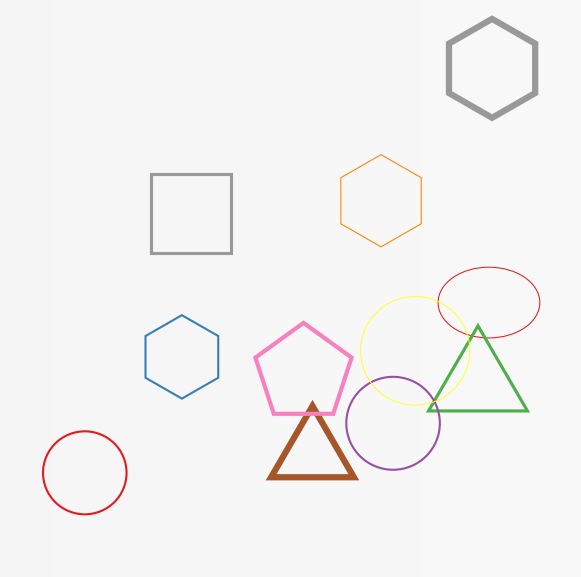[{"shape": "oval", "thickness": 0.5, "radius": 0.44, "center": [0.841, 0.475]}, {"shape": "circle", "thickness": 1, "radius": 0.36, "center": [0.146, 0.18]}, {"shape": "hexagon", "thickness": 1, "radius": 0.36, "center": [0.313, 0.381]}, {"shape": "triangle", "thickness": 1.5, "radius": 0.49, "center": [0.822, 0.337]}, {"shape": "circle", "thickness": 1, "radius": 0.4, "center": [0.676, 0.266]}, {"shape": "hexagon", "thickness": 0.5, "radius": 0.4, "center": [0.656, 0.652]}, {"shape": "circle", "thickness": 0.5, "radius": 0.47, "center": [0.714, 0.392]}, {"shape": "triangle", "thickness": 3, "radius": 0.41, "center": [0.538, 0.214]}, {"shape": "pentagon", "thickness": 2, "radius": 0.44, "center": [0.522, 0.353]}, {"shape": "hexagon", "thickness": 3, "radius": 0.43, "center": [0.847, 0.881]}, {"shape": "square", "thickness": 1.5, "radius": 0.34, "center": [0.328, 0.629]}]